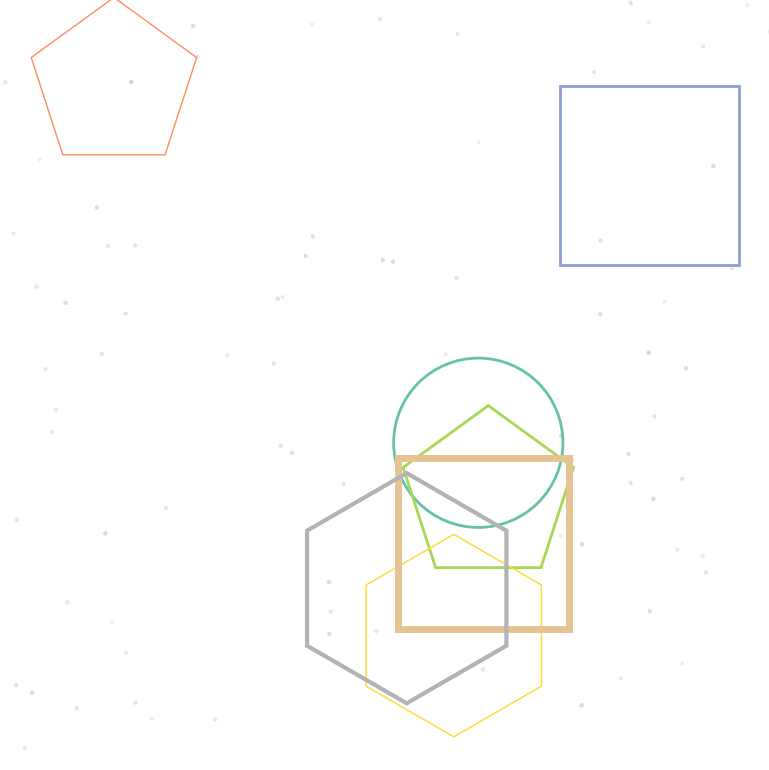[{"shape": "circle", "thickness": 1, "radius": 0.55, "center": [0.621, 0.425]}, {"shape": "pentagon", "thickness": 0.5, "radius": 0.56, "center": [0.148, 0.89]}, {"shape": "square", "thickness": 1, "radius": 0.58, "center": [0.843, 0.772]}, {"shape": "pentagon", "thickness": 1, "radius": 0.58, "center": [0.634, 0.357]}, {"shape": "hexagon", "thickness": 0.5, "radius": 0.66, "center": [0.589, 0.175]}, {"shape": "square", "thickness": 2.5, "radius": 0.55, "center": [0.628, 0.294]}, {"shape": "hexagon", "thickness": 1.5, "radius": 0.75, "center": [0.528, 0.236]}]